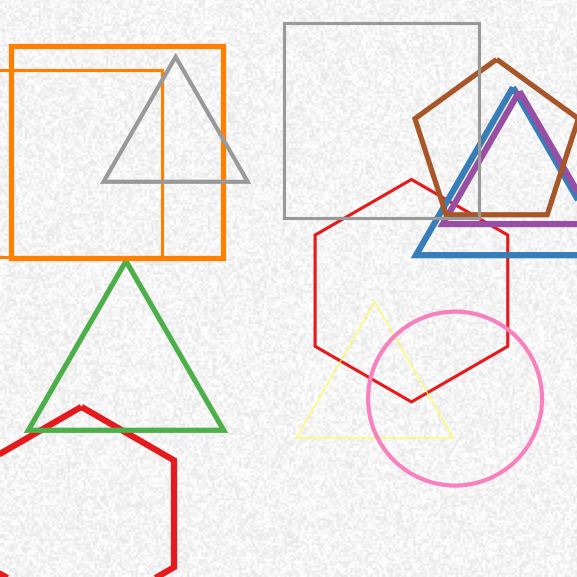[{"shape": "hexagon", "thickness": 3, "radius": 0.93, "center": [0.141, 0.109]}, {"shape": "hexagon", "thickness": 1.5, "radius": 0.96, "center": [0.712, 0.496]}, {"shape": "triangle", "thickness": 3, "radius": 0.97, "center": [0.888, 0.654]}, {"shape": "triangle", "thickness": 2.5, "radius": 0.98, "center": [0.218, 0.352]}, {"shape": "triangle", "thickness": 3, "radius": 0.77, "center": [0.9, 0.688]}, {"shape": "square", "thickness": 2.5, "radius": 0.92, "center": [0.203, 0.736]}, {"shape": "square", "thickness": 1.5, "radius": 0.81, "center": [0.119, 0.716]}, {"shape": "triangle", "thickness": 0.5, "radius": 0.79, "center": [0.649, 0.319]}, {"shape": "pentagon", "thickness": 2.5, "radius": 0.74, "center": [0.86, 0.748]}, {"shape": "circle", "thickness": 2, "radius": 0.75, "center": [0.788, 0.309]}, {"shape": "triangle", "thickness": 2, "radius": 0.72, "center": [0.304, 0.756]}, {"shape": "square", "thickness": 1.5, "radius": 0.84, "center": [0.661, 0.79]}]